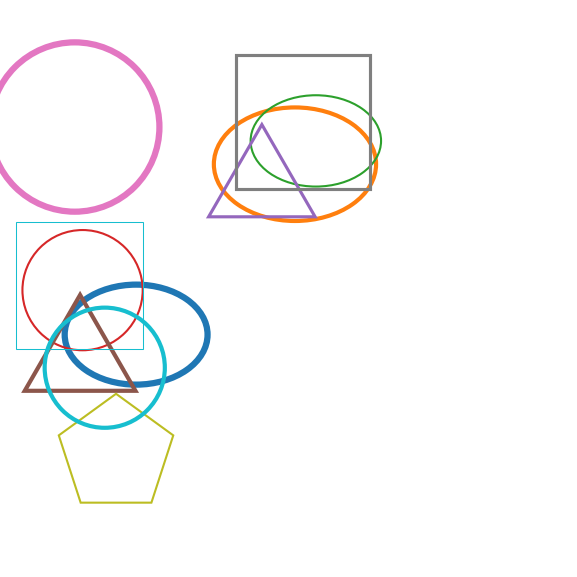[{"shape": "oval", "thickness": 3, "radius": 0.62, "center": [0.236, 0.42]}, {"shape": "oval", "thickness": 2, "radius": 0.7, "center": [0.511, 0.715]}, {"shape": "oval", "thickness": 1, "radius": 0.56, "center": [0.547, 0.755]}, {"shape": "circle", "thickness": 1, "radius": 0.52, "center": [0.143, 0.497]}, {"shape": "triangle", "thickness": 1.5, "radius": 0.53, "center": [0.453, 0.677]}, {"shape": "triangle", "thickness": 2, "radius": 0.55, "center": [0.139, 0.378]}, {"shape": "circle", "thickness": 3, "radius": 0.73, "center": [0.129, 0.779]}, {"shape": "square", "thickness": 1.5, "radius": 0.58, "center": [0.524, 0.788]}, {"shape": "pentagon", "thickness": 1, "radius": 0.52, "center": [0.201, 0.213]}, {"shape": "circle", "thickness": 2, "radius": 0.52, "center": [0.181, 0.362]}, {"shape": "square", "thickness": 0.5, "radius": 0.55, "center": [0.137, 0.504]}]